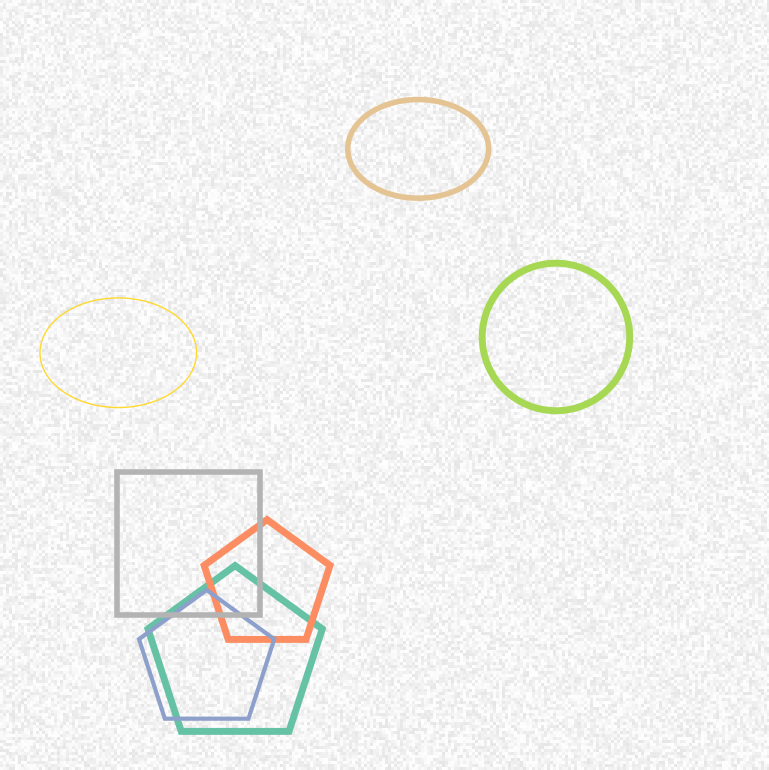[{"shape": "pentagon", "thickness": 2.5, "radius": 0.6, "center": [0.305, 0.146]}, {"shape": "pentagon", "thickness": 2.5, "radius": 0.43, "center": [0.347, 0.239]}, {"shape": "pentagon", "thickness": 1.5, "radius": 0.46, "center": [0.268, 0.141]}, {"shape": "circle", "thickness": 2.5, "radius": 0.48, "center": [0.722, 0.562]}, {"shape": "oval", "thickness": 0.5, "radius": 0.51, "center": [0.154, 0.542]}, {"shape": "oval", "thickness": 2, "radius": 0.46, "center": [0.543, 0.807]}, {"shape": "square", "thickness": 2, "radius": 0.47, "center": [0.245, 0.294]}]